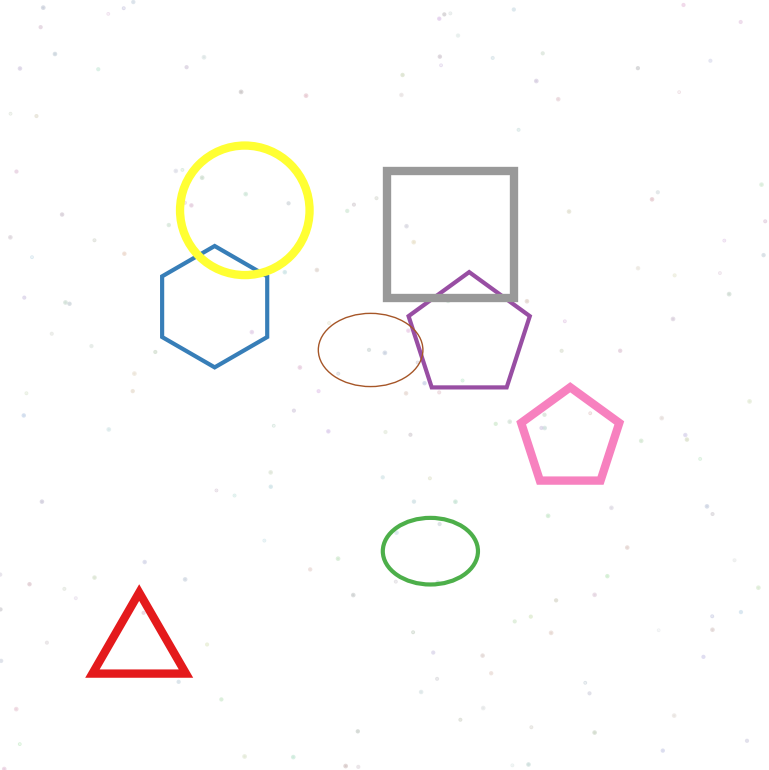[{"shape": "triangle", "thickness": 3, "radius": 0.35, "center": [0.181, 0.16]}, {"shape": "hexagon", "thickness": 1.5, "radius": 0.39, "center": [0.279, 0.602]}, {"shape": "oval", "thickness": 1.5, "radius": 0.31, "center": [0.559, 0.284]}, {"shape": "pentagon", "thickness": 1.5, "radius": 0.41, "center": [0.609, 0.564]}, {"shape": "circle", "thickness": 3, "radius": 0.42, "center": [0.318, 0.727]}, {"shape": "oval", "thickness": 0.5, "radius": 0.34, "center": [0.481, 0.545]}, {"shape": "pentagon", "thickness": 3, "radius": 0.34, "center": [0.741, 0.43]}, {"shape": "square", "thickness": 3, "radius": 0.41, "center": [0.585, 0.695]}]